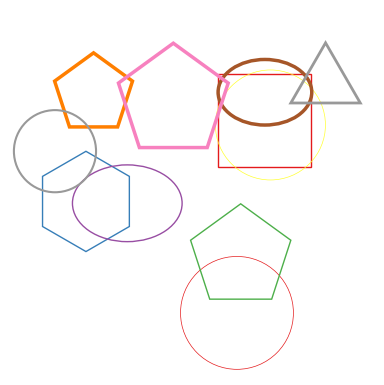[{"shape": "circle", "thickness": 0.5, "radius": 0.73, "center": [0.616, 0.187]}, {"shape": "square", "thickness": 1, "radius": 0.6, "center": [0.687, 0.687]}, {"shape": "hexagon", "thickness": 1, "radius": 0.65, "center": [0.223, 0.477]}, {"shape": "pentagon", "thickness": 1, "radius": 0.68, "center": [0.625, 0.334]}, {"shape": "oval", "thickness": 1, "radius": 0.71, "center": [0.331, 0.472]}, {"shape": "pentagon", "thickness": 2.5, "radius": 0.53, "center": [0.243, 0.756]}, {"shape": "circle", "thickness": 0.5, "radius": 0.71, "center": [0.702, 0.675]}, {"shape": "oval", "thickness": 2.5, "radius": 0.61, "center": [0.688, 0.76]}, {"shape": "pentagon", "thickness": 2.5, "radius": 0.75, "center": [0.45, 0.738]}, {"shape": "triangle", "thickness": 2, "radius": 0.52, "center": [0.846, 0.785]}, {"shape": "circle", "thickness": 1.5, "radius": 0.53, "center": [0.143, 0.607]}]